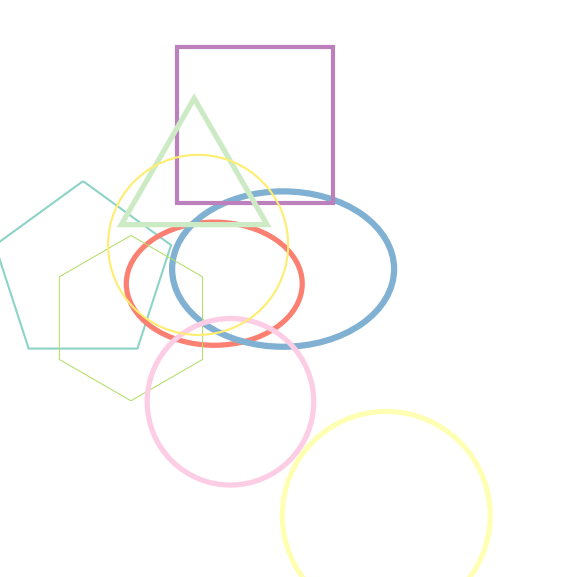[{"shape": "pentagon", "thickness": 1, "radius": 0.8, "center": [0.144, 0.525]}, {"shape": "circle", "thickness": 2.5, "radius": 0.9, "center": [0.669, 0.107]}, {"shape": "oval", "thickness": 2.5, "radius": 0.76, "center": [0.371, 0.508]}, {"shape": "oval", "thickness": 3, "radius": 0.96, "center": [0.49, 0.533]}, {"shape": "hexagon", "thickness": 0.5, "radius": 0.72, "center": [0.227, 0.448]}, {"shape": "circle", "thickness": 2.5, "radius": 0.72, "center": [0.399, 0.303]}, {"shape": "square", "thickness": 2, "radius": 0.68, "center": [0.442, 0.783]}, {"shape": "triangle", "thickness": 2.5, "radius": 0.73, "center": [0.336, 0.683]}, {"shape": "circle", "thickness": 1, "radius": 0.78, "center": [0.343, 0.575]}]